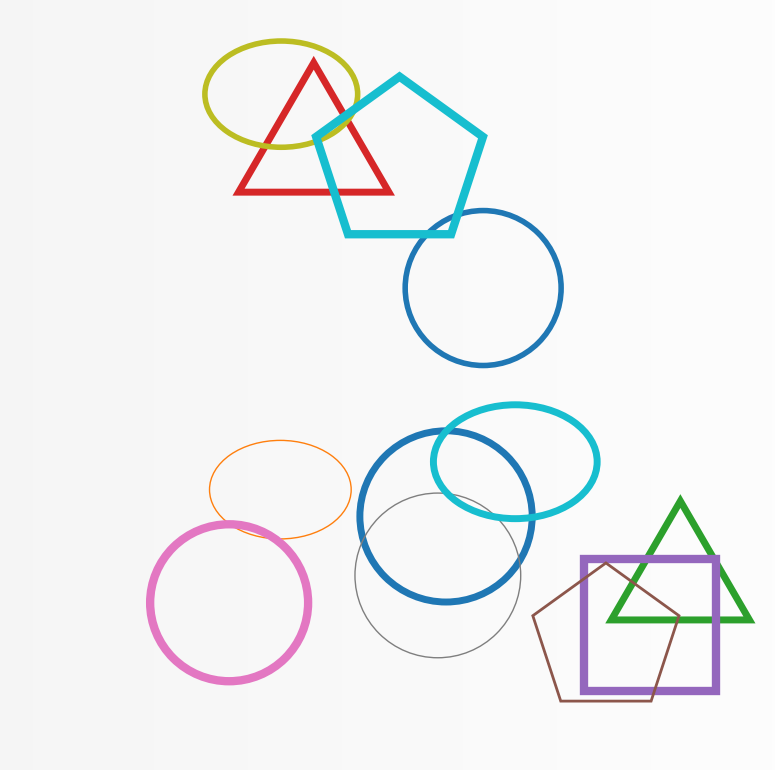[{"shape": "circle", "thickness": 2, "radius": 0.5, "center": [0.623, 0.626]}, {"shape": "circle", "thickness": 2.5, "radius": 0.56, "center": [0.576, 0.329]}, {"shape": "oval", "thickness": 0.5, "radius": 0.46, "center": [0.362, 0.364]}, {"shape": "triangle", "thickness": 2.5, "radius": 0.51, "center": [0.878, 0.246]}, {"shape": "triangle", "thickness": 2.5, "radius": 0.56, "center": [0.405, 0.806]}, {"shape": "square", "thickness": 3, "radius": 0.43, "center": [0.839, 0.188]}, {"shape": "pentagon", "thickness": 1, "radius": 0.5, "center": [0.782, 0.17]}, {"shape": "circle", "thickness": 3, "radius": 0.51, "center": [0.296, 0.217]}, {"shape": "circle", "thickness": 0.5, "radius": 0.53, "center": [0.565, 0.253]}, {"shape": "oval", "thickness": 2, "radius": 0.49, "center": [0.363, 0.878]}, {"shape": "pentagon", "thickness": 3, "radius": 0.57, "center": [0.516, 0.787]}, {"shape": "oval", "thickness": 2.5, "radius": 0.53, "center": [0.665, 0.4]}]